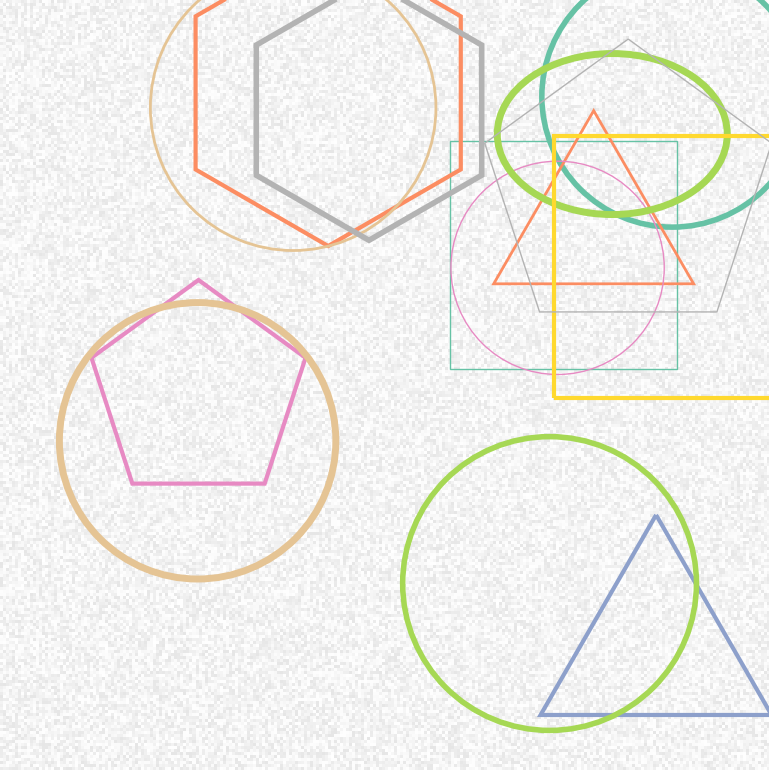[{"shape": "circle", "thickness": 2, "radius": 0.85, "center": [0.873, 0.875]}, {"shape": "square", "thickness": 0.5, "radius": 0.74, "center": [0.732, 0.669]}, {"shape": "triangle", "thickness": 1, "radius": 0.75, "center": [0.771, 0.706]}, {"shape": "hexagon", "thickness": 1.5, "radius": 0.99, "center": [0.426, 0.879]}, {"shape": "triangle", "thickness": 1.5, "radius": 0.87, "center": [0.852, 0.158]}, {"shape": "circle", "thickness": 0.5, "radius": 0.69, "center": [0.724, 0.652]}, {"shape": "pentagon", "thickness": 1.5, "radius": 0.73, "center": [0.258, 0.49]}, {"shape": "oval", "thickness": 2.5, "radius": 0.75, "center": [0.795, 0.826]}, {"shape": "circle", "thickness": 2, "radius": 0.95, "center": [0.714, 0.242]}, {"shape": "square", "thickness": 1.5, "radius": 0.85, "center": [0.89, 0.653]}, {"shape": "circle", "thickness": 2.5, "radius": 0.9, "center": [0.257, 0.428]}, {"shape": "circle", "thickness": 1, "radius": 0.93, "center": [0.381, 0.86]}, {"shape": "pentagon", "thickness": 0.5, "radius": 0.98, "center": [0.816, 0.753]}, {"shape": "hexagon", "thickness": 2, "radius": 0.85, "center": [0.479, 0.857]}]